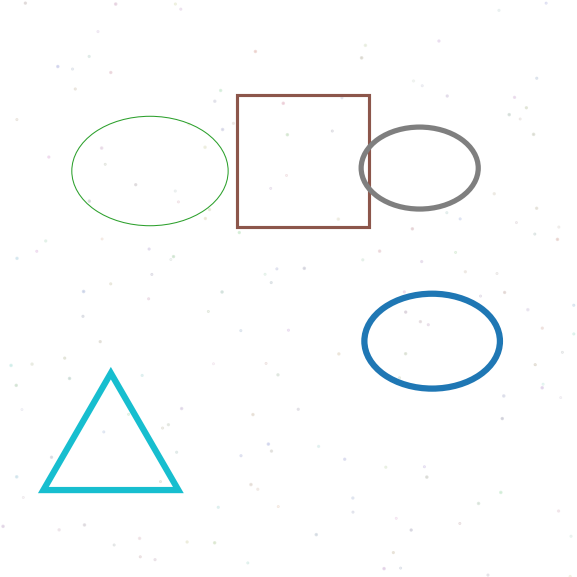[{"shape": "oval", "thickness": 3, "radius": 0.59, "center": [0.748, 0.408]}, {"shape": "oval", "thickness": 0.5, "radius": 0.68, "center": [0.26, 0.703]}, {"shape": "square", "thickness": 1.5, "radius": 0.57, "center": [0.524, 0.72]}, {"shape": "oval", "thickness": 2.5, "radius": 0.51, "center": [0.727, 0.708]}, {"shape": "triangle", "thickness": 3, "radius": 0.67, "center": [0.192, 0.218]}]